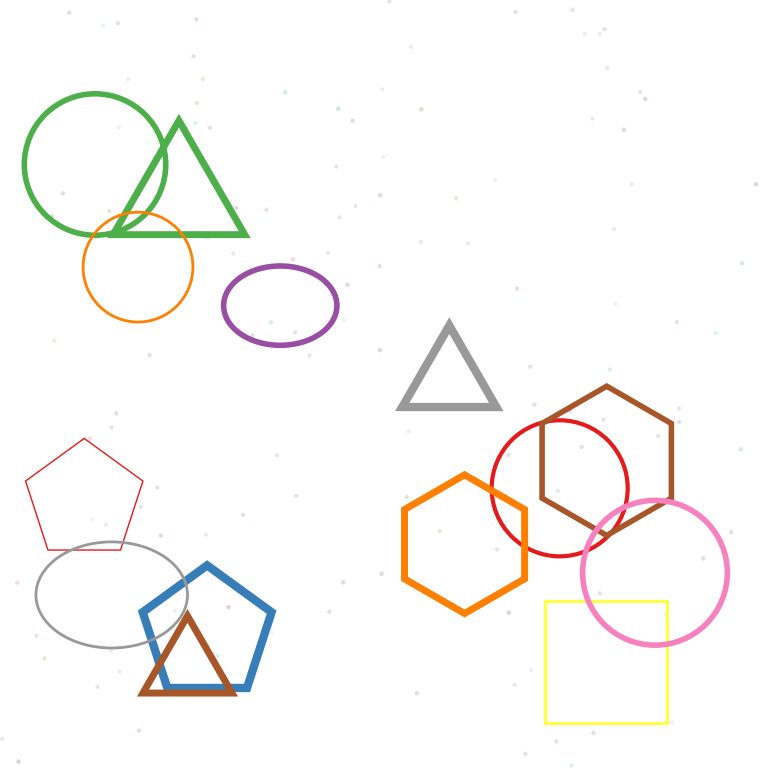[{"shape": "circle", "thickness": 1.5, "radius": 0.44, "center": [0.727, 0.366]}, {"shape": "pentagon", "thickness": 0.5, "radius": 0.4, "center": [0.109, 0.35]}, {"shape": "pentagon", "thickness": 3, "radius": 0.44, "center": [0.269, 0.178]}, {"shape": "circle", "thickness": 2, "radius": 0.46, "center": [0.123, 0.786]}, {"shape": "triangle", "thickness": 2.5, "radius": 0.49, "center": [0.232, 0.745]}, {"shape": "oval", "thickness": 2, "radius": 0.37, "center": [0.364, 0.603]}, {"shape": "circle", "thickness": 1, "radius": 0.36, "center": [0.179, 0.653]}, {"shape": "hexagon", "thickness": 2.5, "radius": 0.45, "center": [0.603, 0.293]}, {"shape": "square", "thickness": 1, "radius": 0.4, "center": [0.787, 0.14]}, {"shape": "hexagon", "thickness": 2, "radius": 0.48, "center": [0.788, 0.402]}, {"shape": "triangle", "thickness": 2.5, "radius": 0.33, "center": [0.243, 0.133]}, {"shape": "circle", "thickness": 2, "radius": 0.47, "center": [0.851, 0.256]}, {"shape": "triangle", "thickness": 3, "radius": 0.35, "center": [0.584, 0.507]}, {"shape": "oval", "thickness": 1, "radius": 0.49, "center": [0.145, 0.227]}]